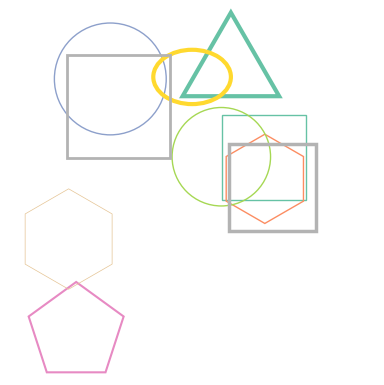[{"shape": "triangle", "thickness": 3, "radius": 0.72, "center": [0.6, 0.822]}, {"shape": "square", "thickness": 1, "radius": 0.55, "center": [0.686, 0.59]}, {"shape": "hexagon", "thickness": 1, "radius": 0.58, "center": [0.688, 0.535]}, {"shape": "circle", "thickness": 1, "radius": 0.73, "center": [0.287, 0.795]}, {"shape": "pentagon", "thickness": 1.5, "radius": 0.65, "center": [0.198, 0.138]}, {"shape": "circle", "thickness": 1, "radius": 0.64, "center": [0.575, 0.593]}, {"shape": "oval", "thickness": 3, "radius": 0.5, "center": [0.499, 0.8]}, {"shape": "hexagon", "thickness": 0.5, "radius": 0.65, "center": [0.178, 0.379]}, {"shape": "square", "thickness": 2.5, "radius": 0.57, "center": [0.708, 0.513]}, {"shape": "square", "thickness": 2, "radius": 0.67, "center": [0.308, 0.722]}]